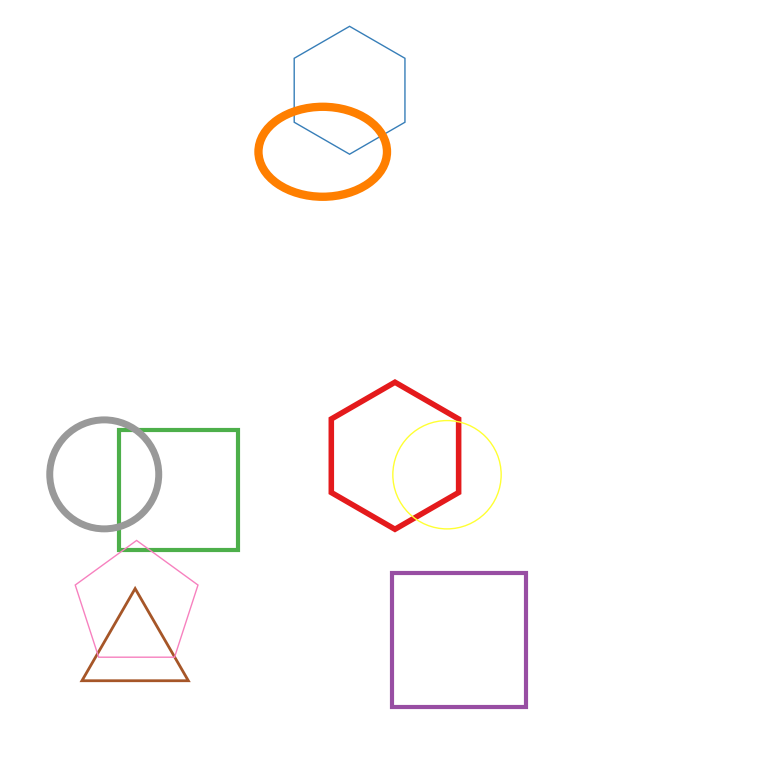[{"shape": "hexagon", "thickness": 2, "radius": 0.48, "center": [0.513, 0.408]}, {"shape": "hexagon", "thickness": 0.5, "radius": 0.42, "center": [0.454, 0.883]}, {"shape": "square", "thickness": 1.5, "radius": 0.39, "center": [0.232, 0.363]}, {"shape": "square", "thickness": 1.5, "radius": 0.44, "center": [0.596, 0.169]}, {"shape": "oval", "thickness": 3, "radius": 0.42, "center": [0.419, 0.803]}, {"shape": "circle", "thickness": 0.5, "radius": 0.35, "center": [0.581, 0.383]}, {"shape": "triangle", "thickness": 1, "radius": 0.4, "center": [0.176, 0.156]}, {"shape": "pentagon", "thickness": 0.5, "radius": 0.42, "center": [0.177, 0.214]}, {"shape": "circle", "thickness": 2.5, "radius": 0.35, "center": [0.135, 0.384]}]